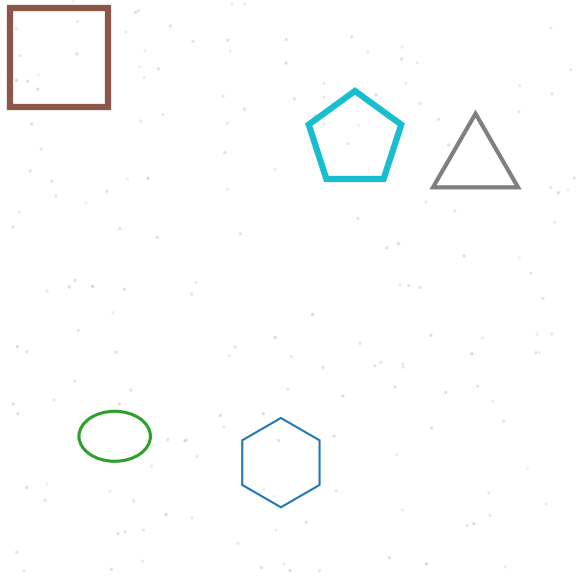[{"shape": "hexagon", "thickness": 1, "radius": 0.39, "center": [0.486, 0.198]}, {"shape": "oval", "thickness": 1.5, "radius": 0.31, "center": [0.199, 0.244]}, {"shape": "square", "thickness": 3, "radius": 0.43, "center": [0.102, 0.9]}, {"shape": "triangle", "thickness": 2, "radius": 0.43, "center": [0.823, 0.717]}, {"shape": "pentagon", "thickness": 3, "radius": 0.42, "center": [0.615, 0.757]}]